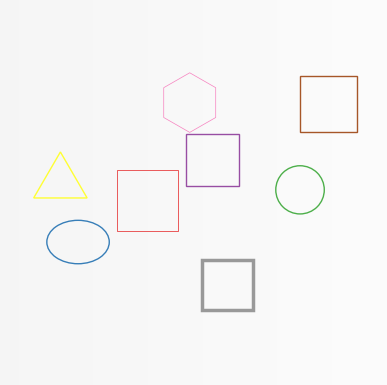[{"shape": "square", "thickness": 0.5, "radius": 0.4, "center": [0.38, 0.479]}, {"shape": "oval", "thickness": 1, "radius": 0.4, "center": [0.201, 0.371]}, {"shape": "circle", "thickness": 1, "radius": 0.31, "center": [0.774, 0.507]}, {"shape": "square", "thickness": 1, "radius": 0.34, "center": [0.549, 0.584]}, {"shape": "triangle", "thickness": 1, "radius": 0.4, "center": [0.156, 0.526]}, {"shape": "square", "thickness": 1, "radius": 0.37, "center": [0.849, 0.73]}, {"shape": "hexagon", "thickness": 0.5, "radius": 0.39, "center": [0.49, 0.734]}, {"shape": "square", "thickness": 2.5, "radius": 0.33, "center": [0.587, 0.259]}]